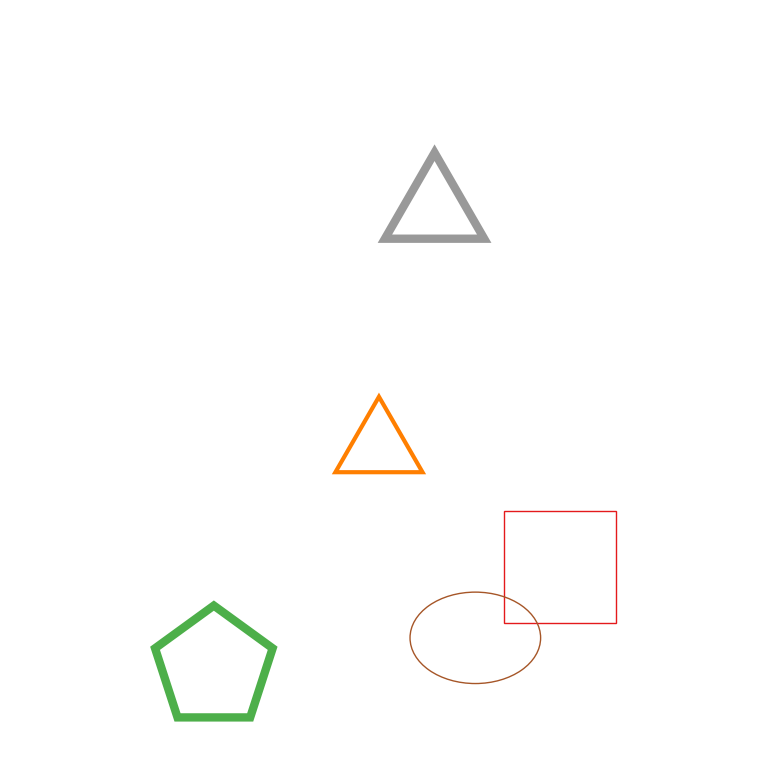[{"shape": "square", "thickness": 0.5, "radius": 0.36, "center": [0.727, 0.264]}, {"shape": "pentagon", "thickness": 3, "radius": 0.4, "center": [0.278, 0.133]}, {"shape": "triangle", "thickness": 1.5, "radius": 0.33, "center": [0.492, 0.419]}, {"shape": "oval", "thickness": 0.5, "radius": 0.42, "center": [0.617, 0.172]}, {"shape": "triangle", "thickness": 3, "radius": 0.37, "center": [0.564, 0.727]}]